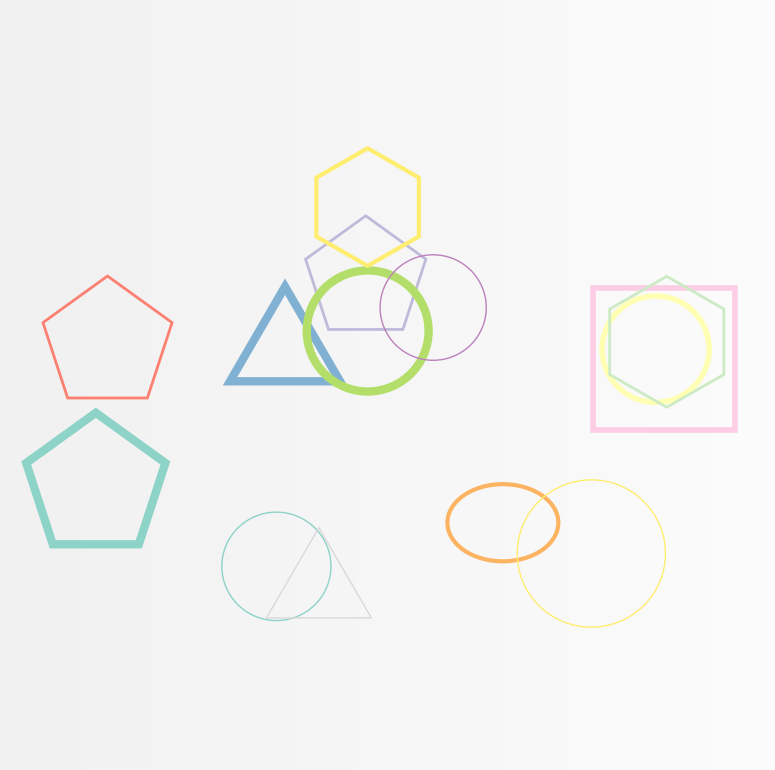[{"shape": "pentagon", "thickness": 3, "radius": 0.47, "center": [0.124, 0.37]}, {"shape": "circle", "thickness": 0.5, "radius": 0.35, "center": [0.357, 0.265]}, {"shape": "circle", "thickness": 2, "radius": 0.35, "center": [0.846, 0.547]}, {"shape": "pentagon", "thickness": 1, "radius": 0.41, "center": [0.472, 0.638]}, {"shape": "pentagon", "thickness": 1, "radius": 0.44, "center": [0.139, 0.554]}, {"shape": "triangle", "thickness": 3, "radius": 0.41, "center": [0.368, 0.546]}, {"shape": "oval", "thickness": 1.5, "radius": 0.36, "center": [0.649, 0.321]}, {"shape": "circle", "thickness": 3, "radius": 0.39, "center": [0.474, 0.57]}, {"shape": "square", "thickness": 2, "radius": 0.46, "center": [0.857, 0.534]}, {"shape": "triangle", "thickness": 0.5, "radius": 0.39, "center": [0.411, 0.237]}, {"shape": "circle", "thickness": 0.5, "radius": 0.34, "center": [0.559, 0.601]}, {"shape": "hexagon", "thickness": 1, "radius": 0.43, "center": [0.86, 0.556]}, {"shape": "hexagon", "thickness": 1.5, "radius": 0.38, "center": [0.474, 0.731]}, {"shape": "circle", "thickness": 0.5, "radius": 0.48, "center": [0.763, 0.281]}]